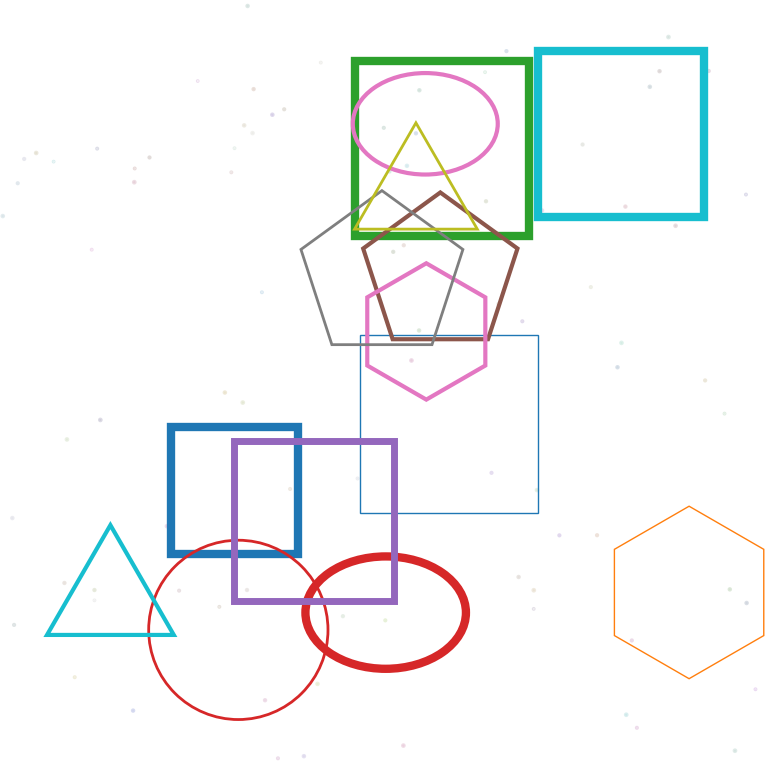[{"shape": "square", "thickness": 3, "radius": 0.41, "center": [0.305, 0.363]}, {"shape": "square", "thickness": 0.5, "radius": 0.58, "center": [0.583, 0.449]}, {"shape": "hexagon", "thickness": 0.5, "radius": 0.56, "center": [0.895, 0.231]}, {"shape": "square", "thickness": 3, "radius": 0.57, "center": [0.574, 0.807]}, {"shape": "circle", "thickness": 1, "radius": 0.58, "center": [0.31, 0.182]}, {"shape": "oval", "thickness": 3, "radius": 0.52, "center": [0.501, 0.204]}, {"shape": "square", "thickness": 2.5, "radius": 0.52, "center": [0.408, 0.323]}, {"shape": "pentagon", "thickness": 1.5, "radius": 0.53, "center": [0.572, 0.645]}, {"shape": "oval", "thickness": 1.5, "radius": 0.47, "center": [0.552, 0.839]}, {"shape": "hexagon", "thickness": 1.5, "radius": 0.44, "center": [0.554, 0.57]}, {"shape": "pentagon", "thickness": 1, "radius": 0.55, "center": [0.496, 0.642]}, {"shape": "triangle", "thickness": 1, "radius": 0.46, "center": [0.54, 0.748]}, {"shape": "square", "thickness": 3, "radius": 0.54, "center": [0.807, 0.826]}, {"shape": "triangle", "thickness": 1.5, "radius": 0.48, "center": [0.143, 0.223]}]